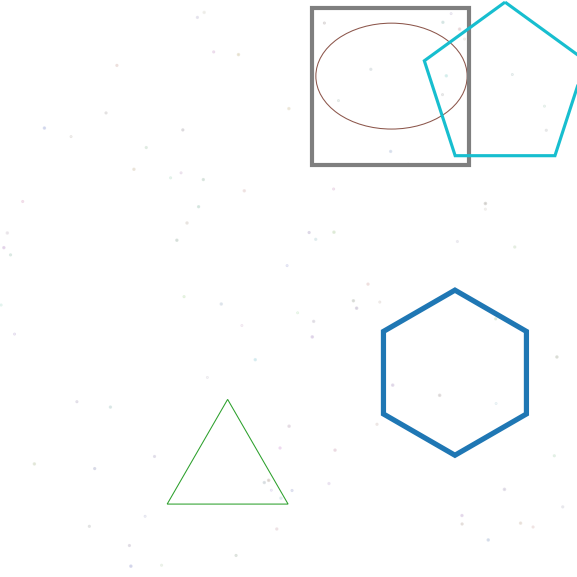[{"shape": "hexagon", "thickness": 2.5, "radius": 0.71, "center": [0.788, 0.354]}, {"shape": "triangle", "thickness": 0.5, "radius": 0.6, "center": [0.394, 0.187]}, {"shape": "oval", "thickness": 0.5, "radius": 0.65, "center": [0.678, 0.867]}, {"shape": "square", "thickness": 2, "radius": 0.68, "center": [0.677, 0.849]}, {"shape": "pentagon", "thickness": 1.5, "radius": 0.73, "center": [0.875, 0.848]}]